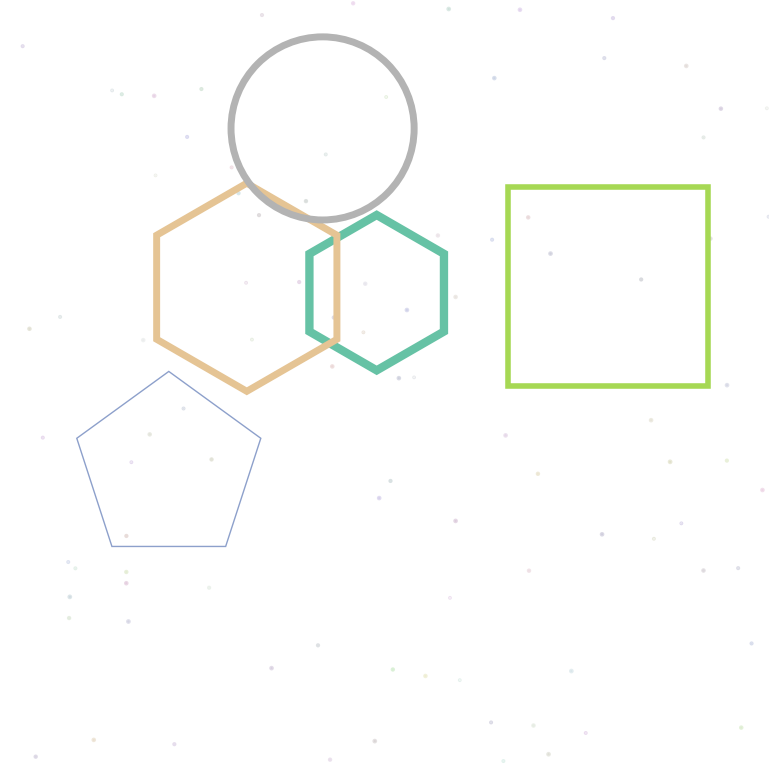[{"shape": "hexagon", "thickness": 3, "radius": 0.5, "center": [0.489, 0.62]}, {"shape": "pentagon", "thickness": 0.5, "radius": 0.63, "center": [0.219, 0.392]}, {"shape": "square", "thickness": 2, "radius": 0.65, "center": [0.789, 0.628]}, {"shape": "hexagon", "thickness": 2.5, "radius": 0.68, "center": [0.321, 0.627]}, {"shape": "circle", "thickness": 2.5, "radius": 0.59, "center": [0.419, 0.833]}]